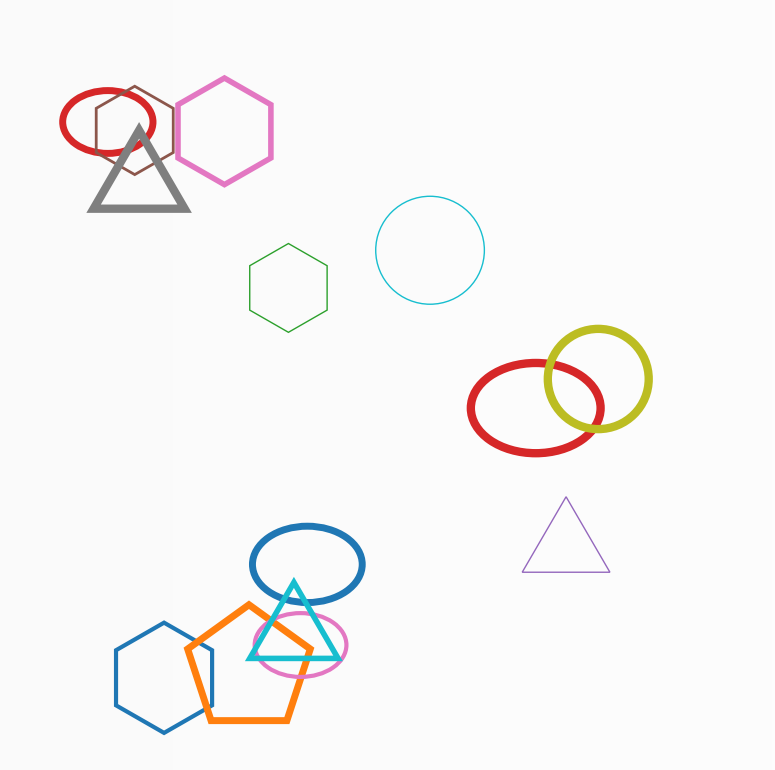[{"shape": "oval", "thickness": 2.5, "radius": 0.35, "center": [0.397, 0.267]}, {"shape": "hexagon", "thickness": 1.5, "radius": 0.36, "center": [0.212, 0.12]}, {"shape": "pentagon", "thickness": 2.5, "radius": 0.42, "center": [0.321, 0.131]}, {"shape": "hexagon", "thickness": 0.5, "radius": 0.29, "center": [0.372, 0.626]}, {"shape": "oval", "thickness": 3, "radius": 0.42, "center": [0.691, 0.47]}, {"shape": "oval", "thickness": 2.5, "radius": 0.29, "center": [0.139, 0.842]}, {"shape": "triangle", "thickness": 0.5, "radius": 0.33, "center": [0.73, 0.29]}, {"shape": "hexagon", "thickness": 1, "radius": 0.29, "center": [0.174, 0.831]}, {"shape": "oval", "thickness": 1.5, "radius": 0.3, "center": [0.388, 0.162]}, {"shape": "hexagon", "thickness": 2, "radius": 0.35, "center": [0.29, 0.829]}, {"shape": "triangle", "thickness": 3, "radius": 0.34, "center": [0.179, 0.763]}, {"shape": "circle", "thickness": 3, "radius": 0.33, "center": [0.772, 0.508]}, {"shape": "triangle", "thickness": 2, "radius": 0.33, "center": [0.379, 0.178]}, {"shape": "circle", "thickness": 0.5, "radius": 0.35, "center": [0.555, 0.675]}]